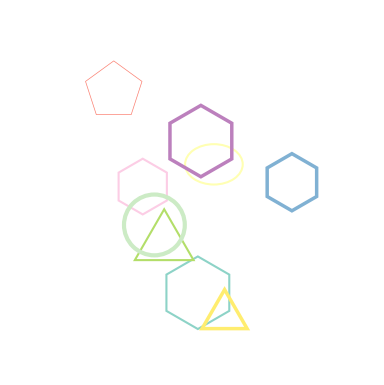[{"shape": "hexagon", "thickness": 1.5, "radius": 0.47, "center": [0.514, 0.24]}, {"shape": "oval", "thickness": 1.5, "radius": 0.37, "center": [0.556, 0.573]}, {"shape": "pentagon", "thickness": 0.5, "radius": 0.39, "center": [0.295, 0.765]}, {"shape": "hexagon", "thickness": 2.5, "radius": 0.37, "center": [0.758, 0.527]}, {"shape": "triangle", "thickness": 1.5, "radius": 0.44, "center": [0.426, 0.368]}, {"shape": "hexagon", "thickness": 1.5, "radius": 0.36, "center": [0.371, 0.515]}, {"shape": "hexagon", "thickness": 2.5, "radius": 0.46, "center": [0.522, 0.634]}, {"shape": "circle", "thickness": 3, "radius": 0.39, "center": [0.401, 0.416]}, {"shape": "triangle", "thickness": 2.5, "radius": 0.34, "center": [0.583, 0.18]}]